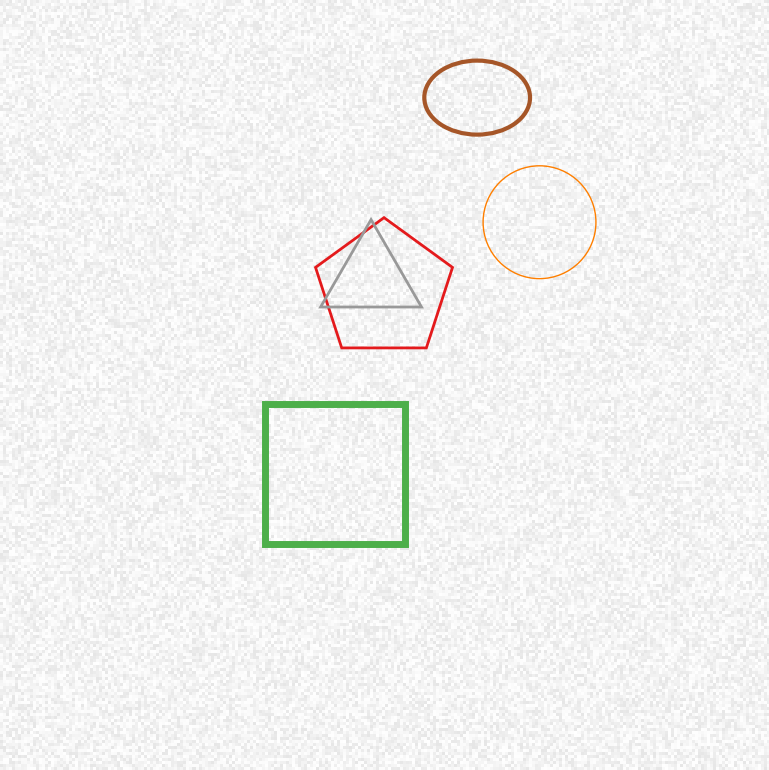[{"shape": "pentagon", "thickness": 1, "radius": 0.47, "center": [0.499, 0.624]}, {"shape": "square", "thickness": 2.5, "radius": 0.45, "center": [0.435, 0.385]}, {"shape": "circle", "thickness": 0.5, "radius": 0.37, "center": [0.701, 0.711]}, {"shape": "oval", "thickness": 1.5, "radius": 0.34, "center": [0.62, 0.873]}, {"shape": "triangle", "thickness": 1, "radius": 0.38, "center": [0.482, 0.639]}]